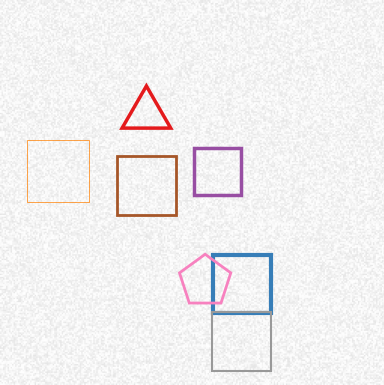[{"shape": "triangle", "thickness": 2.5, "radius": 0.36, "center": [0.38, 0.704]}, {"shape": "square", "thickness": 3, "radius": 0.38, "center": [0.628, 0.263]}, {"shape": "square", "thickness": 2.5, "radius": 0.3, "center": [0.565, 0.555]}, {"shape": "square", "thickness": 0.5, "radius": 0.4, "center": [0.151, 0.556]}, {"shape": "square", "thickness": 2, "radius": 0.38, "center": [0.381, 0.518]}, {"shape": "pentagon", "thickness": 2, "radius": 0.35, "center": [0.533, 0.27]}, {"shape": "square", "thickness": 1.5, "radius": 0.38, "center": [0.628, 0.112]}]